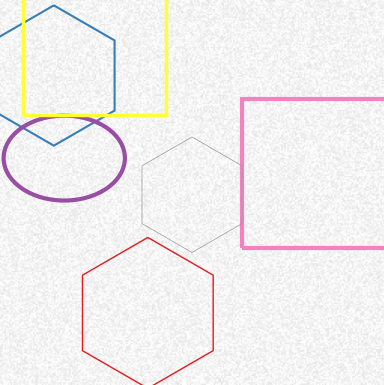[{"shape": "hexagon", "thickness": 1, "radius": 0.98, "center": [0.384, 0.187]}, {"shape": "hexagon", "thickness": 1.5, "radius": 0.91, "center": [0.14, 0.804]}, {"shape": "oval", "thickness": 3, "radius": 0.79, "center": [0.167, 0.589]}, {"shape": "square", "thickness": 2.5, "radius": 0.93, "center": [0.246, 0.888]}, {"shape": "square", "thickness": 3, "radius": 0.97, "center": [0.822, 0.55]}, {"shape": "hexagon", "thickness": 0.5, "radius": 0.75, "center": [0.499, 0.494]}]